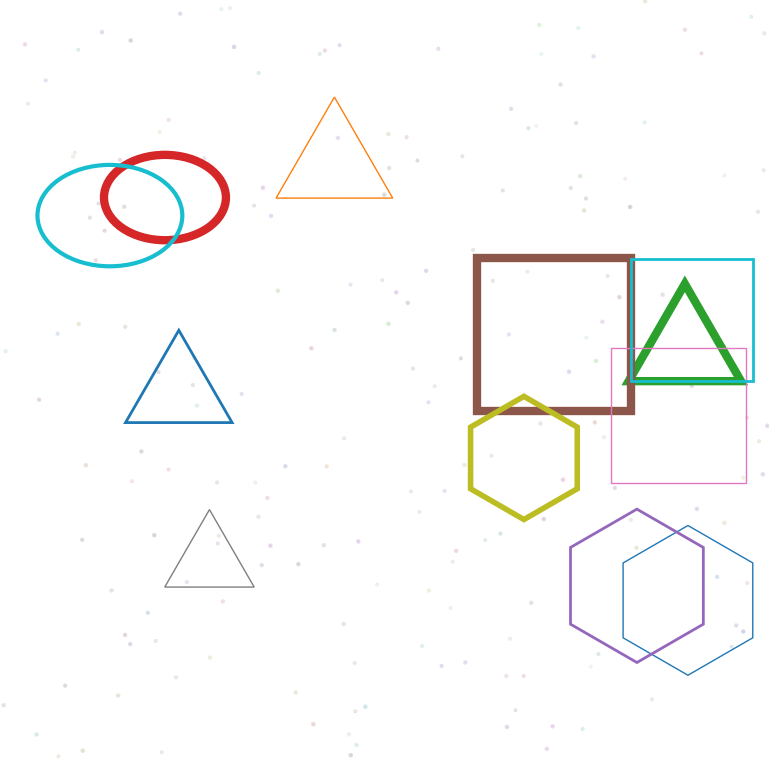[{"shape": "hexagon", "thickness": 0.5, "radius": 0.49, "center": [0.893, 0.22]}, {"shape": "triangle", "thickness": 1, "radius": 0.4, "center": [0.232, 0.491]}, {"shape": "triangle", "thickness": 0.5, "radius": 0.44, "center": [0.434, 0.786]}, {"shape": "triangle", "thickness": 3, "radius": 0.42, "center": [0.889, 0.547]}, {"shape": "oval", "thickness": 3, "radius": 0.4, "center": [0.214, 0.743]}, {"shape": "hexagon", "thickness": 1, "radius": 0.5, "center": [0.827, 0.239]}, {"shape": "square", "thickness": 3, "radius": 0.5, "center": [0.719, 0.565]}, {"shape": "square", "thickness": 0.5, "radius": 0.44, "center": [0.881, 0.46]}, {"shape": "triangle", "thickness": 0.5, "radius": 0.34, "center": [0.272, 0.271]}, {"shape": "hexagon", "thickness": 2, "radius": 0.4, "center": [0.68, 0.405]}, {"shape": "oval", "thickness": 1.5, "radius": 0.47, "center": [0.143, 0.72]}, {"shape": "square", "thickness": 1, "radius": 0.4, "center": [0.899, 0.584]}]